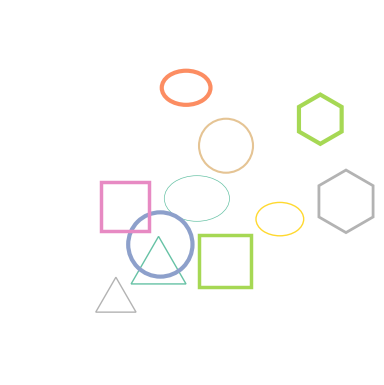[{"shape": "triangle", "thickness": 1, "radius": 0.41, "center": [0.412, 0.304]}, {"shape": "oval", "thickness": 0.5, "radius": 0.42, "center": [0.511, 0.484]}, {"shape": "oval", "thickness": 3, "radius": 0.32, "center": [0.483, 0.772]}, {"shape": "circle", "thickness": 3, "radius": 0.42, "center": [0.416, 0.365]}, {"shape": "square", "thickness": 2.5, "radius": 0.32, "center": [0.325, 0.463]}, {"shape": "square", "thickness": 2.5, "radius": 0.33, "center": [0.584, 0.322]}, {"shape": "hexagon", "thickness": 3, "radius": 0.32, "center": [0.832, 0.69]}, {"shape": "oval", "thickness": 1, "radius": 0.31, "center": [0.727, 0.431]}, {"shape": "circle", "thickness": 1.5, "radius": 0.35, "center": [0.587, 0.621]}, {"shape": "triangle", "thickness": 1, "radius": 0.3, "center": [0.301, 0.219]}, {"shape": "hexagon", "thickness": 2, "radius": 0.41, "center": [0.899, 0.477]}]